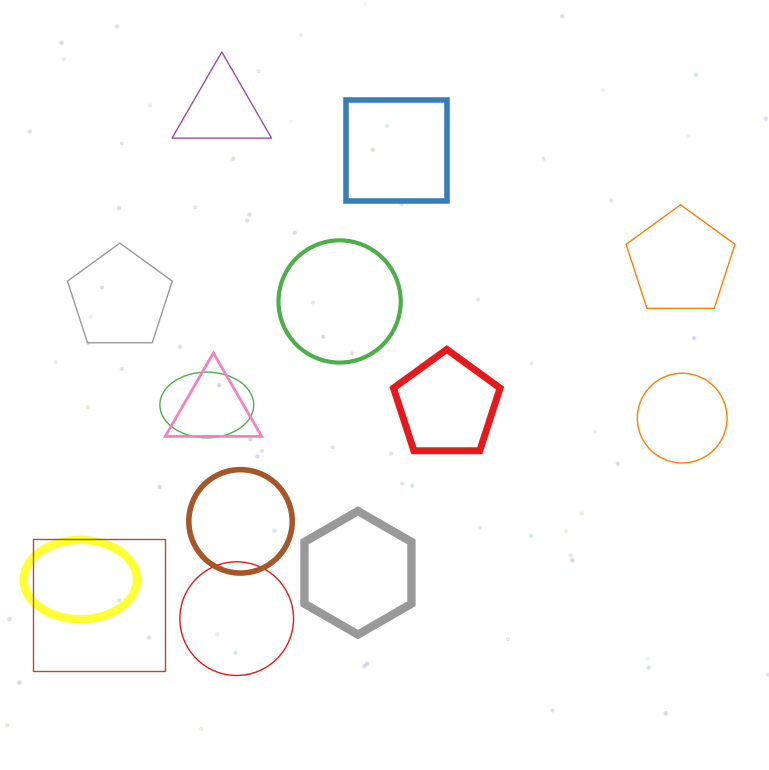[{"shape": "circle", "thickness": 0.5, "radius": 0.37, "center": [0.307, 0.197]}, {"shape": "pentagon", "thickness": 2.5, "radius": 0.36, "center": [0.58, 0.473]}, {"shape": "square", "thickness": 2, "radius": 0.33, "center": [0.515, 0.804]}, {"shape": "oval", "thickness": 0.5, "radius": 0.3, "center": [0.269, 0.474]}, {"shape": "circle", "thickness": 1.5, "radius": 0.4, "center": [0.441, 0.608]}, {"shape": "triangle", "thickness": 0.5, "radius": 0.37, "center": [0.288, 0.858]}, {"shape": "circle", "thickness": 0.5, "radius": 0.29, "center": [0.886, 0.457]}, {"shape": "pentagon", "thickness": 0.5, "radius": 0.37, "center": [0.884, 0.66]}, {"shape": "oval", "thickness": 3, "radius": 0.37, "center": [0.104, 0.247]}, {"shape": "square", "thickness": 0.5, "radius": 0.43, "center": [0.129, 0.214]}, {"shape": "circle", "thickness": 2, "radius": 0.34, "center": [0.312, 0.323]}, {"shape": "triangle", "thickness": 1, "radius": 0.36, "center": [0.277, 0.469]}, {"shape": "pentagon", "thickness": 0.5, "radius": 0.36, "center": [0.156, 0.613]}, {"shape": "hexagon", "thickness": 3, "radius": 0.4, "center": [0.465, 0.256]}]